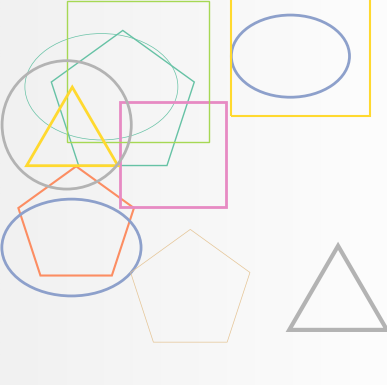[{"shape": "pentagon", "thickness": 1, "radius": 0.97, "center": [0.317, 0.727]}, {"shape": "oval", "thickness": 0.5, "radius": 0.99, "center": [0.262, 0.775]}, {"shape": "pentagon", "thickness": 1.5, "radius": 0.78, "center": [0.197, 0.411]}, {"shape": "oval", "thickness": 2, "radius": 0.76, "center": [0.749, 0.854]}, {"shape": "oval", "thickness": 2, "radius": 0.9, "center": [0.184, 0.357]}, {"shape": "square", "thickness": 2, "radius": 0.68, "center": [0.447, 0.599]}, {"shape": "square", "thickness": 1, "radius": 0.91, "center": [0.357, 0.814]}, {"shape": "square", "thickness": 1.5, "radius": 0.9, "center": [0.775, 0.878]}, {"shape": "triangle", "thickness": 2, "radius": 0.68, "center": [0.186, 0.638]}, {"shape": "pentagon", "thickness": 0.5, "radius": 0.81, "center": [0.491, 0.242]}, {"shape": "circle", "thickness": 2, "radius": 0.83, "center": [0.172, 0.676]}, {"shape": "triangle", "thickness": 3, "radius": 0.73, "center": [0.872, 0.216]}]